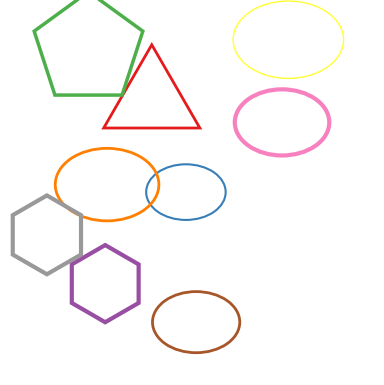[{"shape": "triangle", "thickness": 2, "radius": 0.72, "center": [0.394, 0.74]}, {"shape": "oval", "thickness": 1.5, "radius": 0.52, "center": [0.483, 0.501]}, {"shape": "pentagon", "thickness": 2.5, "radius": 0.74, "center": [0.23, 0.873]}, {"shape": "hexagon", "thickness": 3, "radius": 0.5, "center": [0.273, 0.263]}, {"shape": "oval", "thickness": 2, "radius": 0.67, "center": [0.278, 0.521]}, {"shape": "oval", "thickness": 1, "radius": 0.72, "center": [0.749, 0.897]}, {"shape": "oval", "thickness": 2, "radius": 0.57, "center": [0.509, 0.163]}, {"shape": "oval", "thickness": 3, "radius": 0.61, "center": [0.733, 0.682]}, {"shape": "hexagon", "thickness": 3, "radius": 0.51, "center": [0.122, 0.39]}]